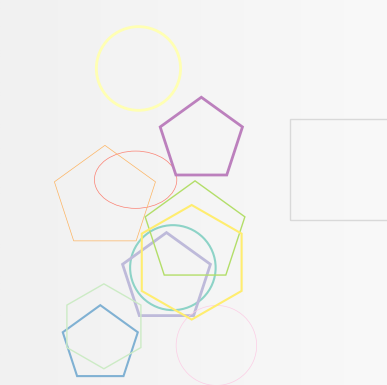[{"shape": "circle", "thickness": 1.5, "radius": 0.55, "center": [0.446, 0.305]}, {"shape": "circle", "thickness": 2, "radius": 0.54, "center": [0.357, 0.822]}, {"shape": "pentagon", "thickness": 2, "radius": 0.6, "center": [0.43, 0.277]}, {"shape": "oval", "thickness": 0.5, "radius": 0.53, "center": [0.35, 0.533]}, {"shape": "pentagon", "thickness": 1.5, "radius": 0.51, "center": [0.259, 0.105]}, {"shape": "pentagon", "thickness": 0.5, "radius": 0.69, "center": [0.271, 0.485]}, {"shape": "pentagon", "thickness": 1, "radius": 0.68, "center": [0.503, 0.395]}, {"shape": "circle", "thickness": 0.5, "radius": 0.52, "center": [0.558, 0.103]}, {"shape": "square", "thickness": 1, "radius": 0.65, "center": [0.879, 0.559]}, {"shape": "pentagon", "thickness": 2, "radius": 0.56, "center": [0.52, 0.636]}, {"shape": "hexagon", "thickness": 1, "radius": 0.55, "center": [0.268, 0.152]}, {"shape": "hexagon", "thickness": 1.5, "radius": 0.74, "center": [0.495, 0.319]}]